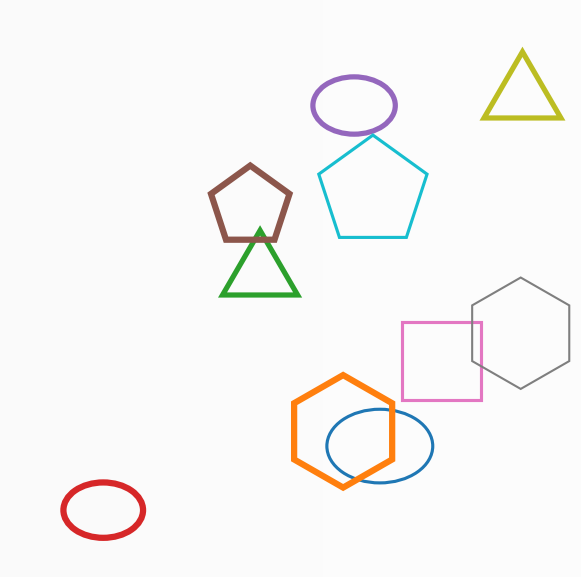[{"shape": "oval", "thickness": 1.5, "radius": 0.46, "center": [0.653, 0.227]}, {"shape": "hexagon", "thickness": 3, "radius": 0.49, "center": [0.59, 0.252]}, {"shape": "triangle", "thickness": 2.5, "radius": 0.37, "center": [0.447, 0.526]}, {"shape": "oval", "thickness": 3, "radius": 0.34, "center": [0.178, 0.116]}, {"shape": "oval", "thickness": 2.5, "radius": 0.35, "center": [0.609, 0.816]}, {"shape": "pentagon", "thickness": 3, "radius": 0.35, "center": [0.431, 0.641]}, {"shape": "square", "thickness": 1.5, "radius": 0.34, "center": [0.759, 0.374]}, {"shape": "hexagon", "thickness": 1, "radius": 0.48, "center": [0.896, 0.422]}, {"shape": "triangle", "thickness": 2.5, "radius": 0.38, "center": [0.899, 0.833]}, {"shape": "pentagon", "thickness": 1.5, "radius": 0.49, "center": [0.642, 0.667]}]